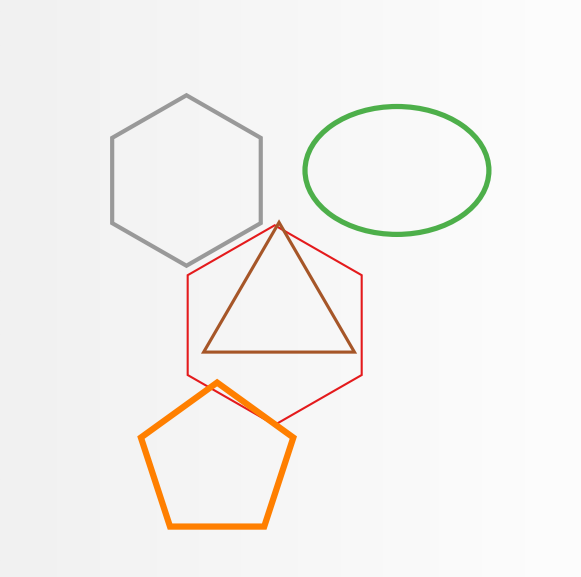[{"shape": "hexagon", "thickness": 1, "radius": 0.86, "center": [0.473, 0.436]}, {"shape": "oval", "thickness": 2.5, "radius": 0.79, "center": [0.683, 0.704]}, {"shape": "pentagon", "thickness": 3, "radius": 0.69, "center": [0.374, 0.199]}, {"shape": "triangle", "thickness": 1.5, "radius": 0.75, "center": [0.48, 0.464]}, {"shape": "hexagon", "thickness": 2, "radius": 0.74, "center": [0.321, 0.687]}]